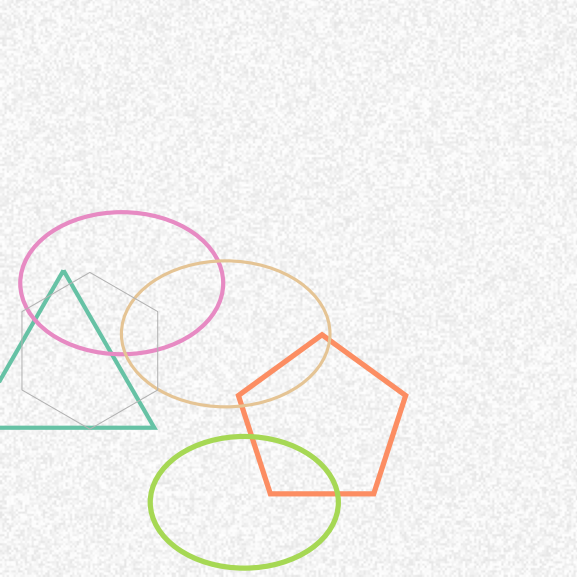[{"shape": "triangle", "thickness": 2, "radius": 0.91, "center": [0.11, 0.349]}, {"shape": "pentagon", "thickness": 2.5, "radius": 0.76, "center": [0.558, 0.267]}, {"shape": "oval", "thickness": 2, "radius": 0.88, "center": [0.211, 0.509]}, {"shape": "oval", "thickness": 2.5, "radius": 0.81, "center": [0.423, 0.129]}, {"shape": "oval", "thickness": 1.5, "radius": 0.9, "center": [0.391, 0.421]}, {"shape": "hexagon", "thickness": 0.5, "radius": 0.68, "center": [0.156, 0.392]}]